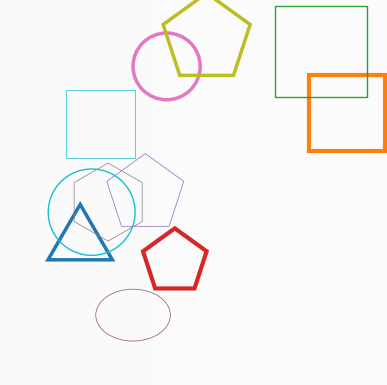[{"shape": "triangle", "thickness": 2.5, "radius": 0.48, "center": [0.207, 0.373]}, {"shape": "square", "thickness": 3, "radius": 0.49, "center": [0.895, 0.707]}, {"shape": "square", "thickness": 1, "radius": 0.59, "center": [0.829, 0.866]}, {"shape": "pentagon", "thickness": 3, "radius": 0.43, "center": [0.451, 0.321]}, {"shape": "pentagon", "thickness": 0.5, "radius": 0.52, "center": [0.375, 0.497]}, {"shape": "oval", "thickness": 0.5, "radius": 0.48, "center": [0.343, 0.182]}, {"shape": "circle", "thickness": 2.5, "radius": 0.43, "center": [0.43, 0.828]}, {"shape": "hexagon", "thickness": 0.5, "radius": 0.51, "center": [0.279, 0.475]}, {"shape": "pentagon", "thickness": 2.5, "radius": 0.59, "center": [0.533, 0.9]}, {"shape": "square", "thickness": 0.5, "radius": 0.45, "center": [0.258, 0.678]}, {"shape": "circle", "thickness": 1, "radius": 0.56, "center": [0.237, 0.449]}]